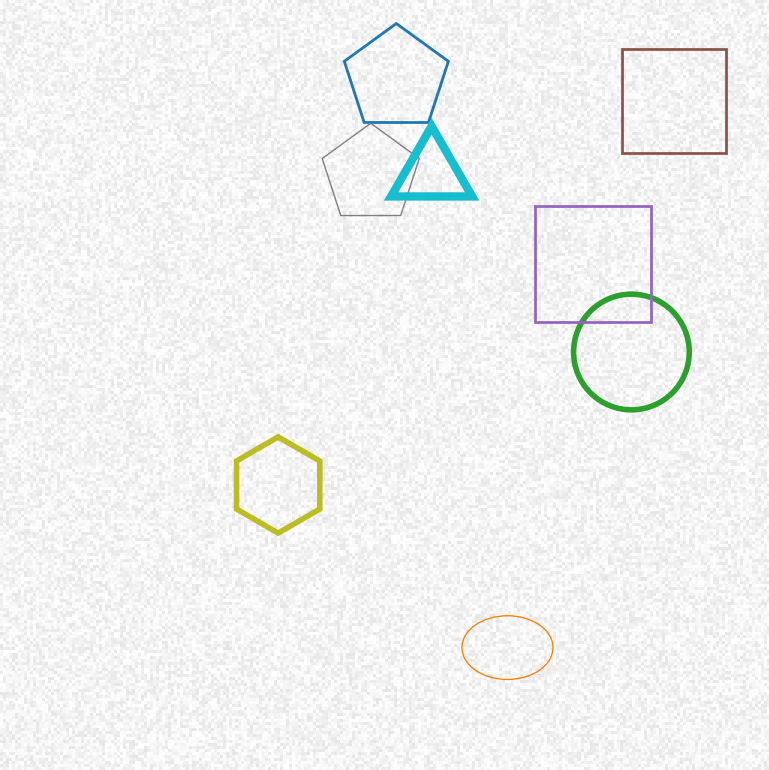[{"shape": "pentagon", "thickness": 1, "radius": 0.36, "center": [0.515, 0.898]}, {"shape": "oval", "thickness": 0.5, "radius": 0.3, "center": [0.659, 0.159]}, {"shape": "circle", "thickness": 2, "radius": 0.38, "center": [0.82, 0.543]}, {"shape": "square", "thickness": 1, "radius": 0.38, "center": [0.77, 0.657]}, {"shape": "square", "thickness": 1, "radius": 0.34, "center": [0.876, 0.868]}, {"shape": "pentagon", "thickness": 0.5, "radius": 0.33, "center": [0.481, 0.774]}, {"shape": "hexagon", "thickness": 2, "radius": 0.31, "center": [0.361, 0.37]}, {"shape": "triangle", "thickness": 3, "radius": 0.3, "center": [0.561, 0.775]}]